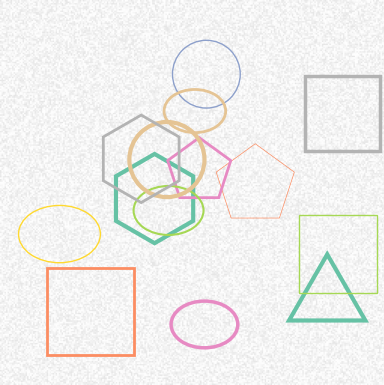[{"shape": "triangle", "thickness": 3, "radius": 0.57, "center": [0.85, 0.225]}, {"shape": "hexagon", "thickness": 3, "radius": 0.58, "center": [0.401, 0.484]}, {"shape": "square", "thickness": 2, "radius": 0.57, "center": [0.235, 0.19]}, {"shape": "pentagon", "thickness": 0.5, "radius": 0.53, "center": [0.663, 0.52]}, {"shape": "circle", "thickness": 1, "radius": 0.44, "center": [0.536, 0.807]}, {"shape": "oval", "thickness": 2.5, "radius": 0.43, "center": [0.531, 0.157]}, {"shape": "pentagon", "thickness": 2, "radius": 0.43, "center": [0.517, 0.556]}, {"shape": "oval", "thickness": 1.5, "radius": 0.45, "center": [0.438, 0.453]}, {"shape": "square", "thickness": 1, "radius": 0.51, "center": [0.878, 0.341]}, {"shape": "oval", "thickness": 1, "radius": 0.53, "center": [0.154, 0.392]}, {"shape": "circle", "thickness": 3, "radius": 0.49, "center": [0.434, 0.586]}, {"shape": "oval", "thickness": 2, "radius": 0.4, "center": [0.506, 0.712]}, {"shape": "square", "thickness": 2.5, "radius": 0.48, "center": [0.89, 0.706]}, {"shape": "hexagon", "thickness": 2, "radius": 0.57, "center": [0.367, 0.587]}]